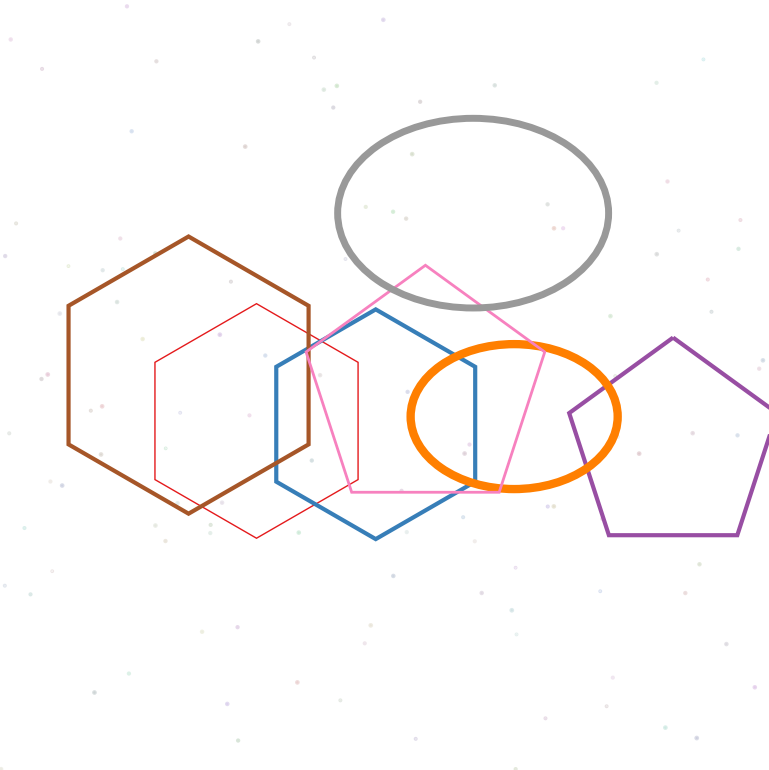[{"shape": "hexagon", "thickness": 0.5, "radius": 0.76, "center": [0.333, 0.453]}, {"shape": "hexagon", "thickness": 1.5, "radius": 0.75, "center": [0.488, 0.449]}, {"shape": "pentagon", "thickness": 1.5, "radius": 0.71, "center": [0.874, 0.42]}, {"shape": "oval", "thickness": 3, "radius": 0.67, "center": [0.668, 0.459]}, {"shape": "hexagon", "thickness": 1.5, "radius": 0.9, "center": [0.245, 0.513]}, {"shape": "pentagon", "thickness": 1, "radius": 0.81, "center": [0.553, 0.493]}, {"shape": "oval", "thickness": 2.5, "radius": 0.88, "center": [0.614, 0.723]}]